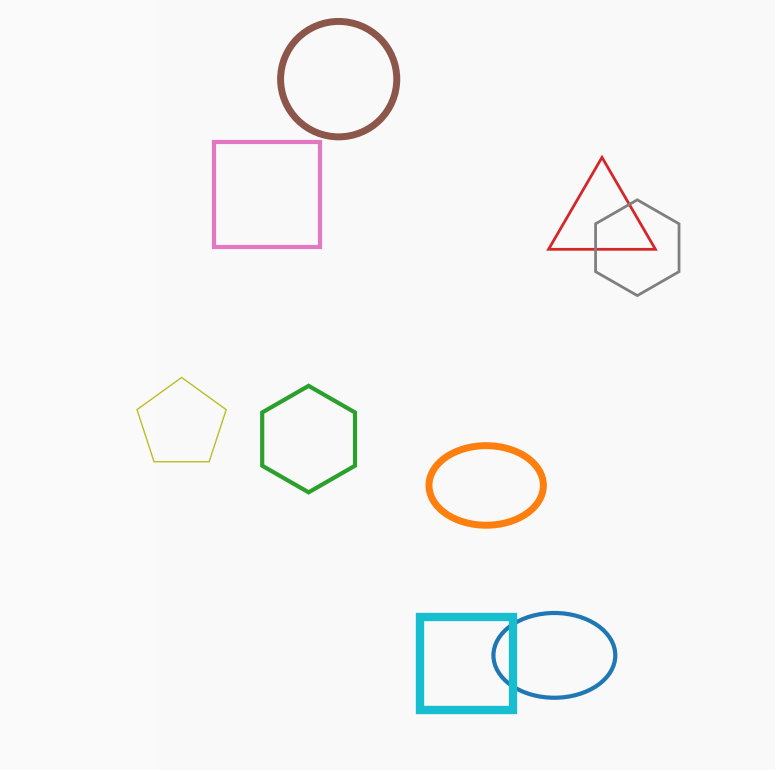[{"shape": "oval", "thickness": 1.5, "radius": 0.39, "center": [0.715, 0.149]}, {"shape": "oval", "thickness": 2.5, "radius": 0.37, "center": [0.627, 0.37]}, {"shape": "hexagon", "thickness": 1.5, "radius": 0.35, "center": [0.398, 0.43]}, {"shape": "triangle", "thickness": 1, "radius": 0.4, "center": [0.777, 0.716]}, {"shape": "circle", "thickness": 2.5, "radius": 0.37, "center": [0.437, 0.897]}, {"shape": "square", "thickness": 1.5, "radius": 0.34, "center": [0.345, 0.748]}, {"shape": "hexagon", "thickness": 1, "radius": 0.31, "center": [0.822, 0.678]}, {"shape": "pentagon", "thickness": 0.5, "radius": 0.3, "center": [0.234, 0.449]}, {"shape": "square", "thickness": 3, "radius": 0.3, "center": [0.602, 0.138]}]